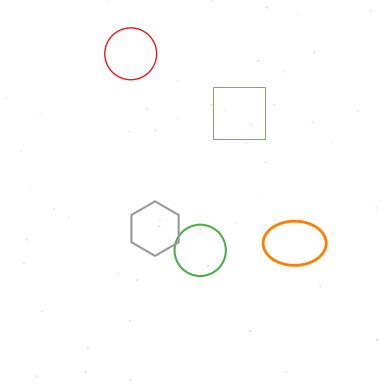[{"shape": "circle", "thickness": 1, "radius": 0.34, "center": [0.34, 0.86]}, {"shape": "circle", "thickness": 1.5, "radius": 0.33, "center": [0.52, 0.35]}, {"shape": "oval", "thickness": 2, "radius": 0.41, "center": [0.765, 0.368]}, {"shape": "square", "thickness": 0.5, "radius": 0.34, "center": [0.62, 0.707]}, {"shape": "hexagon", "thickness": 1.5, "radius": 0.35, "center": [0.403, 0.406]}]